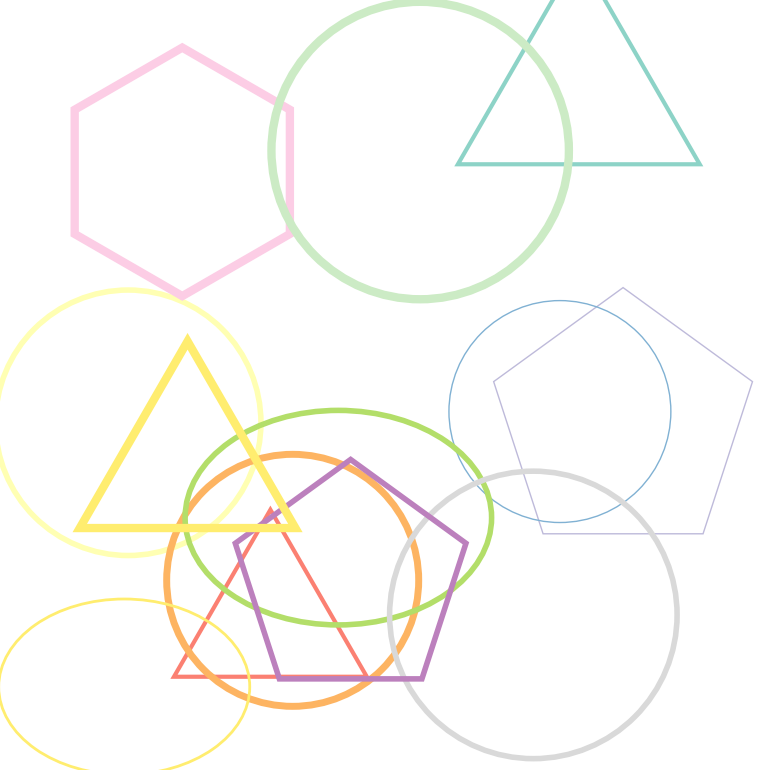[{"shape": "triangle", "thickness": 1.5, "radius": 0.91, "center": [0.752, 0.877]}, {"shape": "circle", "thickness": 2, "radius": 0.86, "center": [0.166, 0.451]}, {"shape": "pentagon", "thickness": 0.5, "radius": 0.88, "center": [0.809, 0.45]}, {"shape": "triangle", "thickness": 1.5, "radius": 0.72, "center": [0.351, 0.193]}, {"shape": "circle", "thickness": 0.5, "radius": 0.72, "center": [0.727, 0.466]}, {"shape": "circle", "thickness": 2.5, "radius": 0.82, "center": [0.38, 0.246]}, {"shape": "oval", "thickness": 2, "radius": 1.0, "center": [0.439, 0.328]}, {"shape": "hexagon", "thickness": 3, "radius": 0.81, "center": [0.237, 0.777]}, {"shape": "circle", "thickness": 2, "radius": 0.93, "center": [0.693, 0.201]}, {"shape": "pentagon", "thickness": 2, "radius": 0.79, "center": [0.455, 0.246]}, {"shape": "circle", "thickness": 3, "radius": 0.97, "center": [0.546, 0.805]}, {"shape": "triangle", "thickness": 3, "radius": 0.81, "center": [0.244, 0.395]}, {"shape": "oval", "thickness": 1, "radius": 0.82, "center": [0.161, 0.108]}]